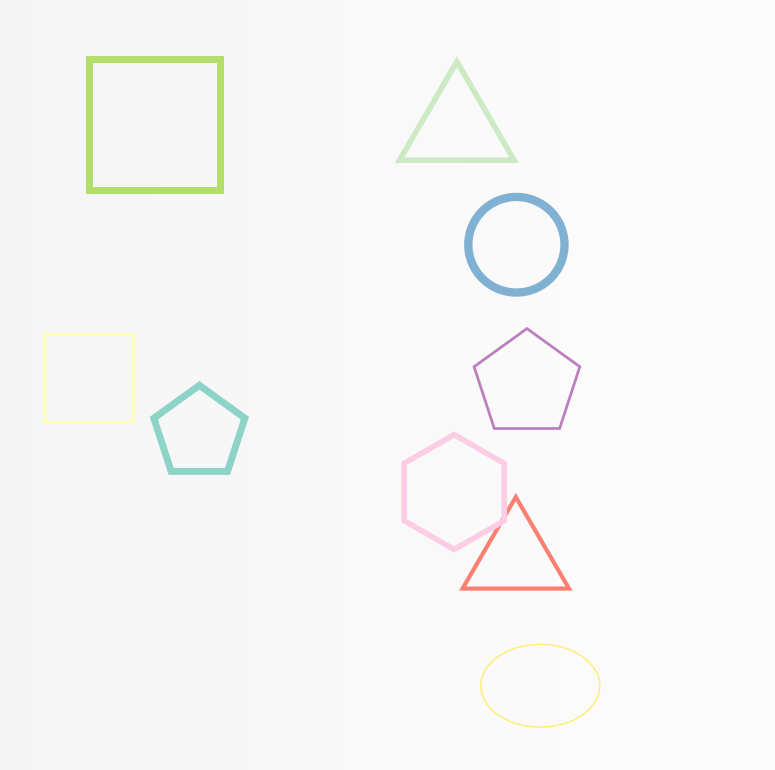[{"shape": "pentagon", "thickness": 2.5, "radius": 0.31, "center": [0.257, 0.438]}, {"shape": "square", "thickness": 1, "radius": 0.29, "center": [0.114, 0.509]}, {"shape": "triangle", "thickness": 1.5, "radius": 0.4, "center": [0.666, 0.275]}, {"shape": "circle", "thickness": 3, "radius": 0.31, "center": [0.666, 0.682]}, {"shape": "square", "thickness": 2.5, "radius": 0.42, "center": [0.2, 0.838]}, {"shape": "hexagon", "thickness": 2, "radius": 0.37, "center": [0.586, 0.361]}, {"shape": "pentagon", "thickness": 1, "radius": 0.36, "center": [0.68, 0.502]}, {"shape": "triangle", "thickness": 2, "radius": 0.43, "center": [0.589, 0.835]}, {"shape": "oval", "thickness": 0.5, "radius": 0.38, "center": [0.697, 0.109]}]